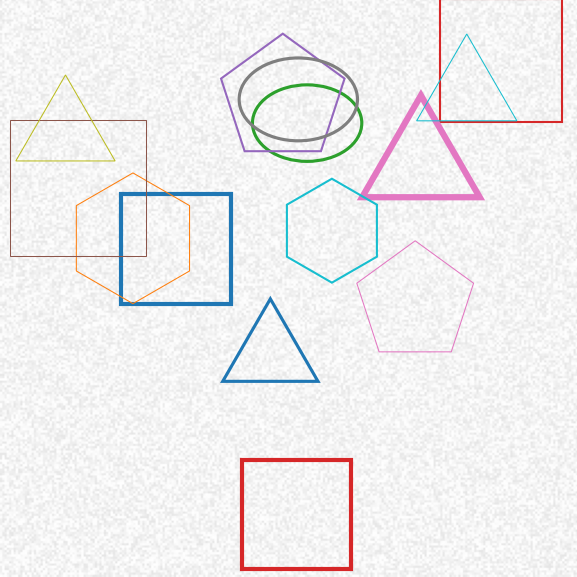[{"shape": "triangle", "thickness": 1.5, "radius": 0.48, "center": [0.468, 0.386]}, {"shape": "square", "thickness": 2, "radius": 0.48, "center": [0.305, 0.568]}, {"shape": "hexagon", "thickness": 0.5, "radius": 0.57, "center": [0.23, 0.587]}, {"shape": "oval", "thickness": 1.5, "radius": 0.47, "center": [0.532, 0.786]}, {"shape": "square", "thickness": 1, "radius": 0.53, "center": [0.868, 0.894]}, {"shape": "square", "thickness": 2, "radius": 0.47, "center": [0.513, 0.108]}, {"shape": "pentagon", "thickness": 1, "radius": 0.56, "center": [0.49, 0.828]}, {"shape": "square", "thickness": 0.5, "radius": 0.59, "center": [0.135, 0.673]}, {"shape": "triangle", "thickness": 3, "radius": 0.59, "center": [0.729, 0.716]}, {"shape": "pentagon", "thickness": 0.5, "radius": 0.53, "center": [0.719, 0.476]}, {"shape": "oval", "thickness": 1.5, "radius": 0.51, "center": [0.517, 0.827]}, {"shape": "triangle", "thickness": 0.5, "radius": 0.5, "center": [0.113, 0.77]}, {"shape": "triangle", "thickness": 0.5, "radius": 0.5, "center": [0.808, 0.84]}, {"shape": "hexagon", "thickness": 1, "radius": 0.45, "center": [0.575, 0.6]}]